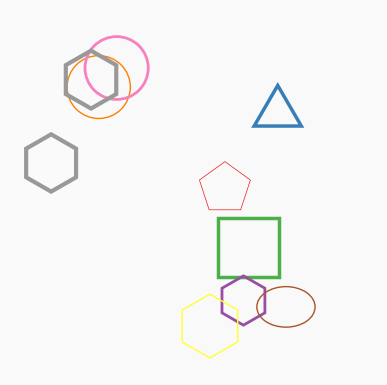[{"shape": "pentagon", "thickness": 0.5, "radius": 0.35, "center": [0.58, 0.511]}, {"shape": "triangle", "thickness": 2.5, "radius": 0.35, "center": [0.717, 0.708]}, {"shape": "square", "thickness": 2.5, "radius": 0.39, "center": [0.641, 0.357]}, {"shape": "hexagon", "thickness": 2, "radius": 0.32, "center": [0.628, 0.219]}, {"shape": "circle", "thickness": 1, "radius": 0.41, "center": [0.255, 0.774]}, {"shape": "hexagon", "thickness": 1, "radius": 0.41, "center": [0.542, 0.153]}, {"shape": "oval", "thickness": 1, "radius": 0.38, "center": [0.738, 0.203]}, {"shape": "circle", "thickness": 2, "radius": 0.41, "center": [0.301, 0.823]}, {"shape": "hexagon", "thickness": 3, "radius": 0.38, "center": [0.235, 0.793]}, {"shape": "hexagon", "thickness": 3, "radius": 0.37, "center": [0.132, 0.577]}]